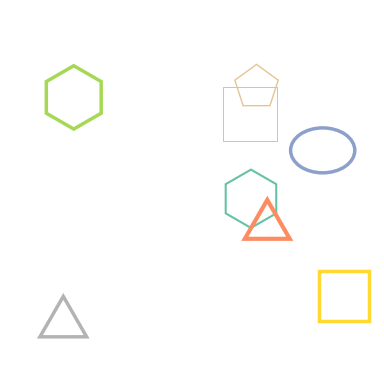[{"shape": "hexagon", "thickness": 1.5, "radius": 0.38, "center": [0.652, 0.484]}, {"shape": "triangle", "thickness": 3, "radius": 0.34, "center": [0.694, 0.413]}, {"shape": "oval", "thickness": 2.5, "radius": 0.42, "center": [0.838, 0.609]}, {"shape": "square", "thickness": 0.5, "radius": 0.35, "center": [0.65, 0.704]}, {"shape": "hexagon", "thickness": 2.5, "radius": 0.41, "center": [0.192, 0.747]}, {"shape": "square", "thickness": 2.5, "radius": 0.33, "center": [0.893, 0.232]}, {"shape": "pentagon", "thickness": 1, "radius": 0.3, "center": [0.666, 0.773]}, {"shape": "triangle", "thickness": 2.5, "radius": 0.35, "center": [0.164, 0.16]}]